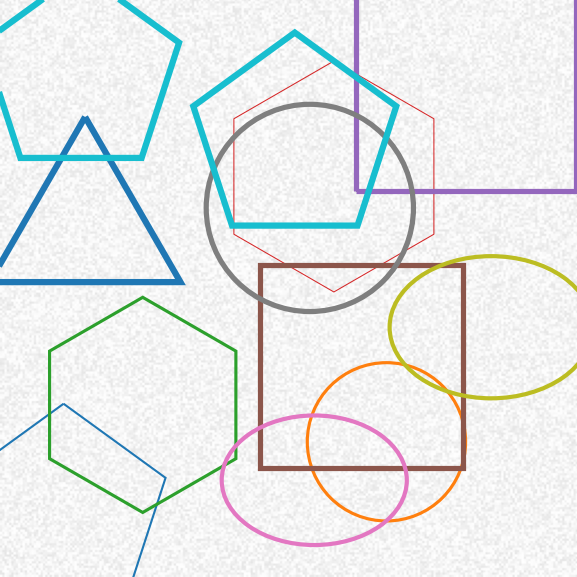[{"shape": "pentagon", "thickness": 1, "radius": 0.93, "center": [0.11, 0.114]}, {"shape": "triangle", "thickness": 3, "radius": 0.95, "center": [0.147, 0.606]}, {"shape": "circle", "thickness": 1.5, "radius": 0.69, "center": [0.669, 0.234]}, {"shape": "hexagon", "thickness": 1.5, "radius": 0.93, "center": [0.247, 0.298]}, {"shape": "hexagon", "thickness": 0.5, "radius": 1.0, "center": [0.578, 0.694]}, {"shape": "square", "thickness": 2.5, "radius": 0.95, "center": [0.807, 0.859]}, {"shape": "square", "thickness": 2.5, "radius": 0.88, "center": [0.626, 0.365]}, {"shape": "oval", "thickness": 2, "radius": 0.8, "center": [0.544, 0.168]}, {"shape": "circle", "thickness": 2.5, "radius": 0.9, "center": [0.537, 0.639]}, {"shape": "oval", "thickness": 2, "radius": 0.88, "center": [0.85, 0.432]}, {"shape": "pentagon", "thickness": 3, "radius": 0.92, "center": [0.51, 0.758]}, {"shape": "pentagon", "thickness": 3, "radius": 0.89, "center": [0.14, 0.87]}]